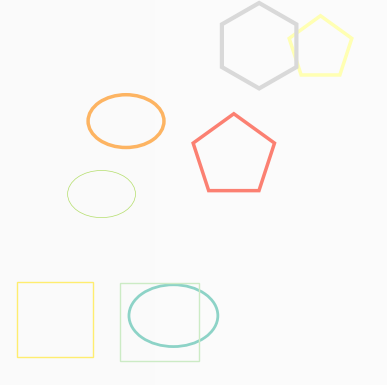[{"shape": "oval", "thickness": 2, "radius": 0.57, "center": [0.447, 0.18]}, {"shape": "pentagon", "thickness": 2.5, "radius": 0.42, "center": [0.827, 0.874]}, {"shape": "pentagon", "thickness": 2.5, "radius": 0.55, "center": [0.603, 0.594]}, {"shape": "oval", "thickness": 2.5, "radius": 0.49, "center": [0.325, 0.685]}, {"shape": "oval", "thickness": 0.5, "radius": 0.44, "center": [0.262, 0.496]}, {"shape": "hexagon", "thickness": 3, "radius": 0.56, "center": [0.669, 0.881]}, {"shape": "square", "thickness": 1, "radius": 0.51, "center": [0.412, 0.163]}, {"shape": "square", "thickness": 1, "radius": 0.49, "center": [0.142, 0.169]}]